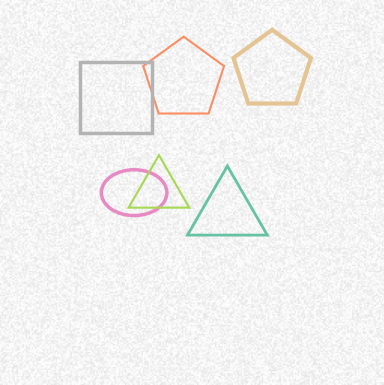[{"shape": "triangle", "thickness": 2, "radius": 0.6, "center": [0.591, 0.449]}, {"shape": "pentagon", "thickness": 1.5, "radius": 0.55, "center": [0.477, 0.794]}, {"shape": "oval", "thickness": 2.5, "radius": 0.43, "center": [0.348, 0.5]}, {"shape": "triangle", "thickness": 1.5, "radius": 0.45, "center": [0.413, 0.506]}, {"shape": "pentagon", "thickness": 3, "radius": 0.53, "center": [0.707, 0.817]}, {"shape": "square", "thickness": 2.5, "radius": 0.46, "center": [0.301, 0.747]}]